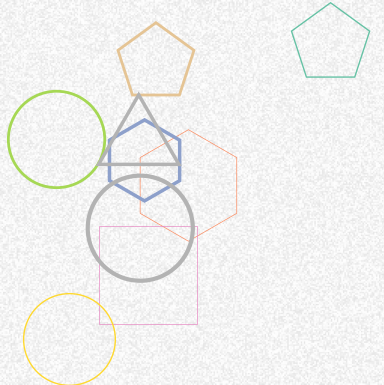[{"shape": "pentagon", "thickness": 1, "radius": 0.53, "center": [0.859, 0.886]}, {"shape": "hexagon", "thickness": 0.5, "radius": 0.72, "center": [0.489, 0.518]}, {"shape": "hexagon", "thickness": 2.5, "radius": 0.53, "center": [0.376, 0.583]}, {"shape": "square", "thickness": 0.5, "radius": 0.64, "center": [0.385, 0.285]}, {"shape": "circle", "thickness": 2, "radius": 0.63, "center": [0.147, 0.638]}, {"shape": "circle", "thickness": 1, "radius": 0.6, "center": [0.18, 0.118]}, {"shape": "pentagon", "thickness": 2, "radius": 0.52, "center": [0.405, 0.837]}, {"shape": "triangle", "thickness": 2.5, "radius": 0.6, "center": [0.36, 0.633]}, {"shape": "circle", "thickness": 3, "radius": 0.68, "center": [0.364, 0.407]}]